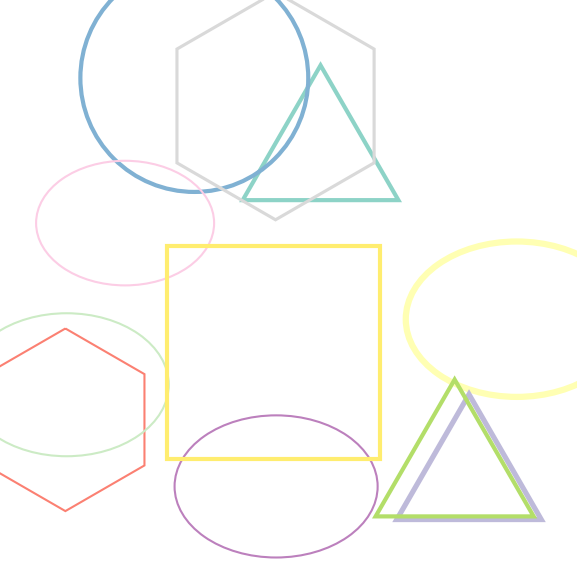[{"shape": "triangle", "thickness": 2, "radius": 0.78, "center": [0.555, 0.73]}, {"shape": "oval", "thickness": 3, "radius": 0.96, "center": [0.895, 0.446]}, {"shape": "triangle", "thickness": 2.5, "radius": 0.72, "center": [0.812, 0.172]}, {"shape": "hexagon", "thickness": 1, "radius": 0.79, "center": [0.113, 0.272]}, {"shape": "circle", "thickness": 2, "radius": 0.99, "center": [0.336, 0.864]}, {"shape": "triangle", "thickness": 2, "radius": 0.79, "center": [0.787, 0.184]}, {"shape": "oval", "thickness": 1, "radius": 0.77, "center": [0.217, 0.613]}, {"shape": "hexagon", "thickness": 1.5, "radius": 0.99, "center": [0.477, 0.816]}, {"shape": "oval", "thickness": 1, "radius": 0.88, "center": [0.478, 0.157]}, {"shape": "oval", "thickness": 1, "radius": 0.88, "center": [0.115, 0.333]}, {"shape": "square", "thickness": 2, "radius": 0.92, "center": [0.474, 0.388]}]